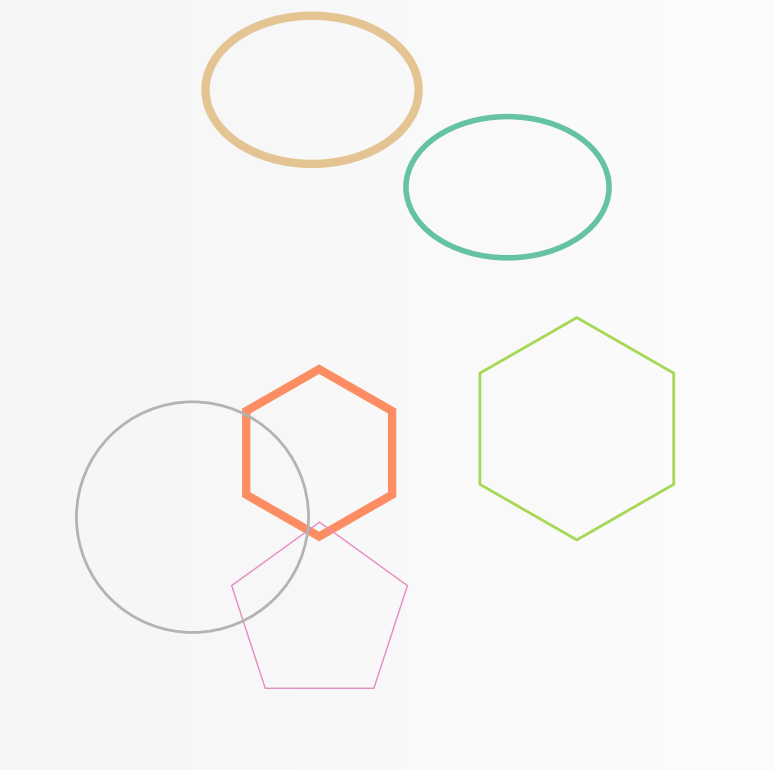[{"shape": "oval", "thickness": 2, "radius": 0.66, "center": [0.655, 0.757]}, {"shape": "hexagon", "thickness": 3, "radius": 0.54, "center": [0.412, 0.412]}, {"shape": "pentagon", "thickness": 0.5, "radius": 0.6, "center": [0.412, 0.203]}, {"shape": "hexagon", "thickness": 1, "radius": 0.72, "center": [0.744, 0.443]}, {"shape": "oval", "thickness": 3, "radius": 0.69, "center": [0.403, 0.883]}, {"shape": "circle", "thickness": 1, "radius": 0.75, "center": [0.248, 0.328]}]